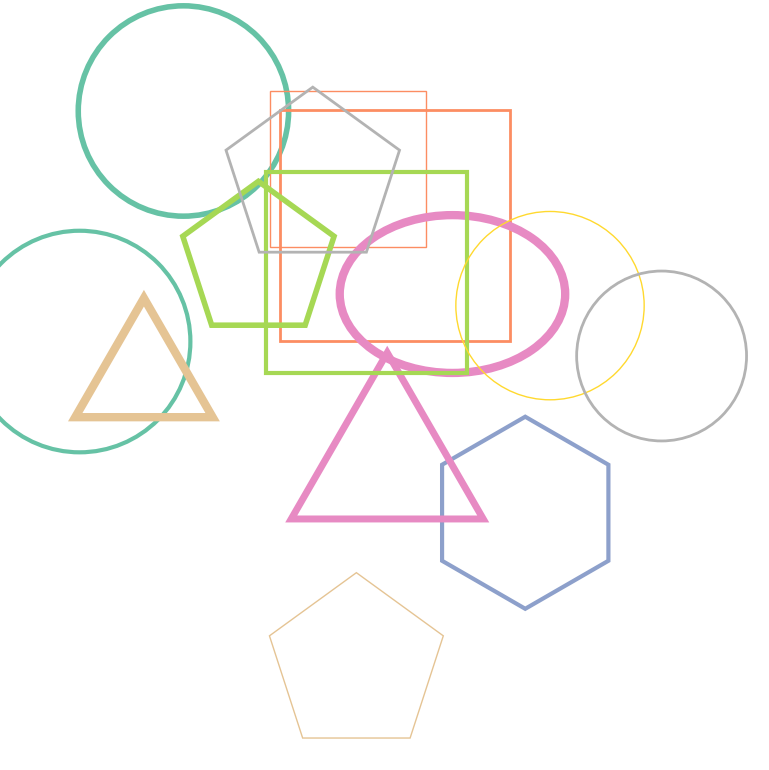[{"shape": "circle", "thickness": 1.5, "radius": 0.72, "center": [0.103, 0.556]}, {"shape": "circle", "thickness": 2, "radius": 0.68, "center": [0.238, 0.856]}, {"shape": "square", "thickness": 1, "radius": 0.75, "center": [0.513, 0.707]}, {"shape": "square", "thickness": 0.5, "radius": 0.51, "center": [0.452, 0.78]}, {"shape": "hexagon", "thickness": 1.5, "radius": 0.62, "center": [0.682, 0.334]}, {"shape": "triangle", "thickness": 2.5, "radius": 0.72, "center": [0.503, 0.398]}, {"shape": "oval", "thickness": 3, "radius": 0.73, "center": [0.588, 0.618]}, {"shape": "pentagon", "thickness": 2, "radius": 0.52, "center": [0.336, 0.661]}, {"shape": "square", "thickness": 1.5, "radius": 0.65, "center": [0.476, 0.646]}, {"shape": "circle", "thickness": 0.5, "radius": 0.61, "center": [0.714, 0.603]}, {"shape": "triangle", "thickness": 3, "radius": 0.52, "center": [0.187, 0.51]}, {"shape": "pentagon", "thickness": 0.5, "radius": 0.59, "center": [0.463, 0.138]}, {"shape": "pentagon", "thickness": 1, "radius": 0.59, "center": [0.406, 0.768]}, {"shape": "circle", "thickness": 1, "radius": 0.55, "center": [0.859, 0.538]}]